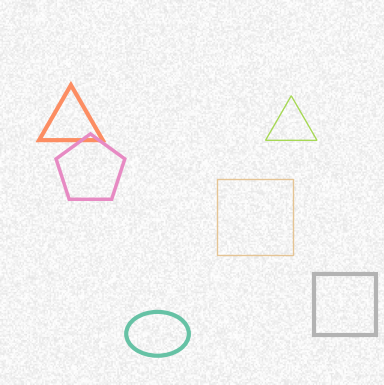[{"shape": "oval", "thickness": 3, "radius": 0.41, "center": [0.409, 0.133]}, {"shape": "triangle", "thickness": 3, "radius": 0.48, "center": [0.184, 0.684]}, {"shape": "pentagon", "thickness": 2.5, "radius": 0.47, "center": [0.235, 0.558]}, {"shape": "triangle", "thickness": 1, "radius": 0.39, "center": [0.757, 0.674]}, {"shape": "square", "thickness": 1, "radius": 0.49, "center": [0.662, 0.436]}, {"shape": "square", "thickness": 3, "radius": 0.4, "center": [0.896, 0.21]}]